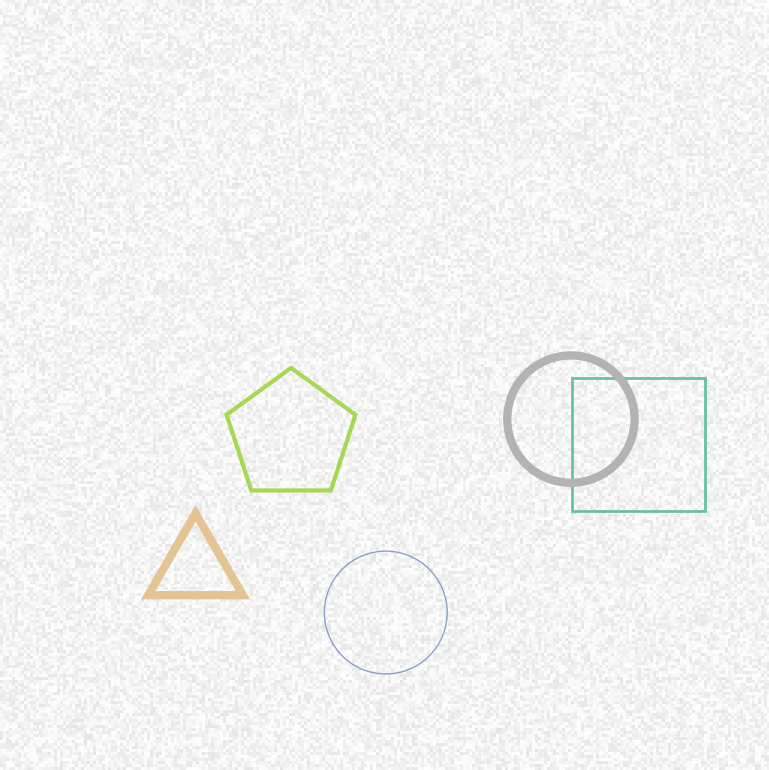[{"shape": "square", "thickness": 1, "radius": 0.43, "center": [0.829, 0.423]}, {"shape": "circle", "thickness": 0.5, "radius": 0.4, "center": [0.501, 0.204]}, {"shape": "pentagon", "thickness": 1.5, "radius": 0.44, "center": [0.378, 0.434]}, {"shape": "triangle", "thickness": 3, "radius": 0.35, "center": [0.254, 0.262]}, {"shape": "circle", "thickness": 3, "radius": 0.41, "center": [0.741, 0.456]}]